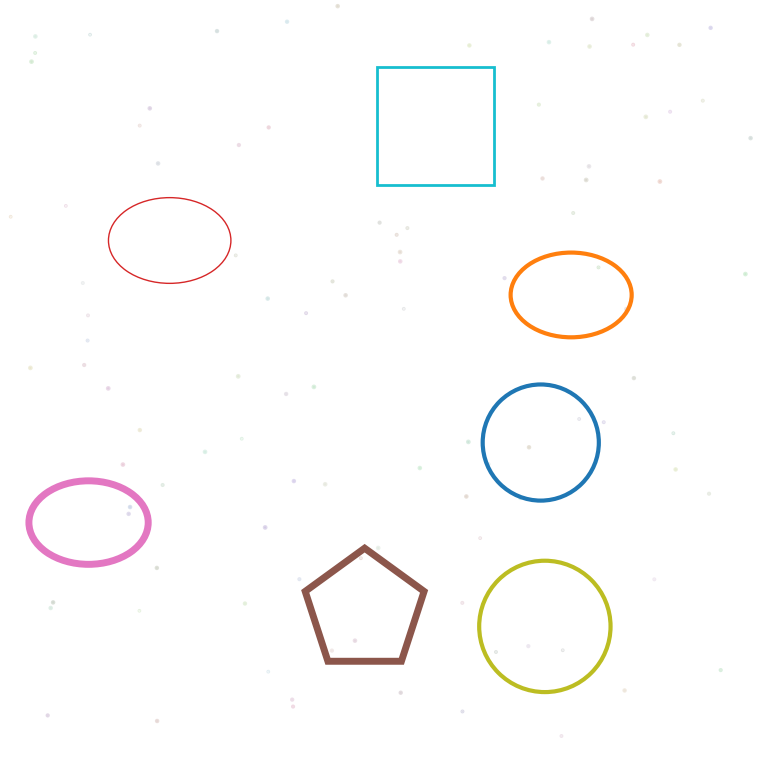[{"shape": "circle", "thickness": 1.5, "radius": 0.38, "center": [0.702, 0.425]}, {"shape": "oval", "thickness": 1.5, "radius": 0.39, "center": [0.742, 0.617]}, {"shape": "oval", "thickness": 0.5, "radius": 0.4, "center": [0.22, 0.688]}, {"shape": "pentagon", "thickness": 2.5, "radius": 0.41, "center": [0.474, 0.207]}, {"shape": "oval", "thickness": 2.5, "radius": 0.39, "center": [0.115, 0.321]}, {"shape": "circle", "thickness": 1.5, "radius": 0.43, "center": [0.708, 0.186]}, {"shape": "square", "thickness": 1, "radius": 0.38, "center": [0.566, 0.836]}]